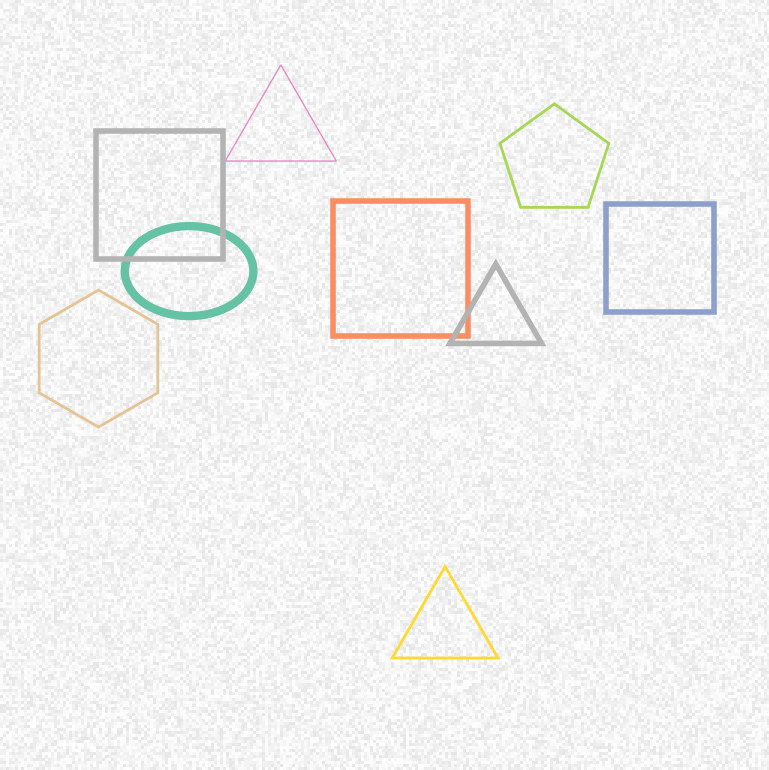[{"shape": "oval", "thickness": 3, "radius": 0.42, "center": [0.246, 0.648]}, {"shape": "square", "thickness": 2, "radius": 0.44, "center": [0.52, 0.652]}, {"shape": "square", "thickness": 2, "radius": 0.35, "center": [0.857, 0.665]}, {"shape": "triangle", "thickness": 0.5, "radius": 0.42, "center": [0.365, 0.832]}, {"shape": "pentagon", "thickness": 1, "radius": 0.37, "center": [0.72, 0.791]}, {"shape": "triangle", "thickness": 1, "radius": 0.4, "center": [0.578, 0.185]}, {"shape": "hexagon", "thickness": 1, "radius": 0.44, "center": [0.128, 0.534]}, {"shape": "triangle", "thickness": 2, "radius": 0.34, "center": [0.644, 0.588]}, {"shape": "square", "thickness": 2, "radius": 0.41, "center": [0.207, 0.747]}]